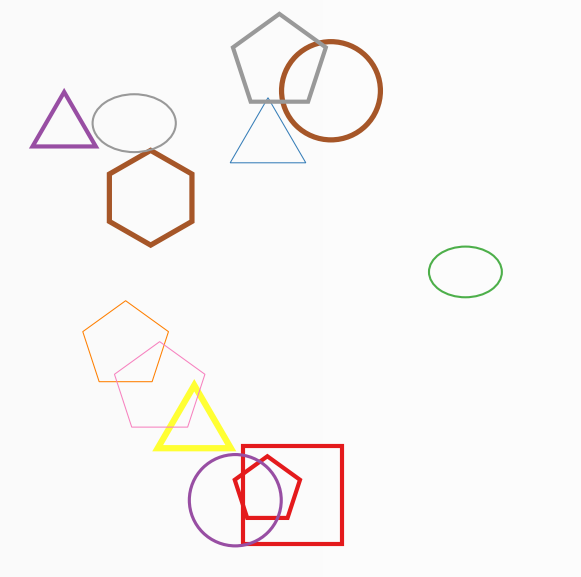[{"shape": "square", "thickness": 2, "radius": 0.43, "center": [0.504, 0.142]}, {"shape": "pentagon", "thickness": 2, "radius": 0.3, "center": [0.46, 0.15]}, {"shape": "triangle", "thickness": 0.5, "radius": 0.38, "center": [0.461, 0.755]}, {"shape": "oval", "thickness": 1, "radius": 0.31, "center": [0.801, 0.528]}, {"shape": "triangle", "thickness": 2, "radius": 0.31, "center": [0.11, 0.777]}, {"shape": "circle", "thickness": 1.5, "radius": 0.4, "center": [0.405, 0.133]}, {"shape": "pentagon", "thickness": 0.5, "radius": 0.39, "center": [0.216, 0.401]}, {"shape": "triangle", "thickness": 3, "radius": 0.36, "center": [0.334, 0.259]}, {"shape": "hexagon", "thickness": 2.5, "radius": 0.41, "center": [0.259, 0.657]}, {"shape": "circle", "thickness": 2.5, "radius": 0.43, "center": [0.569, 0.842]}, {"shape": "pentagon", "thickness": 0.5, "radius": 0.41, "center": [0.275, 0.326]}, {"shape": "oval", "thickness": 1, "radius": 0.36, "center": [0.231, 0.786]}, {"shape": "pentagon", "thickness": 2, "radius": 0.42, "center": [0.481, 0.891]}]